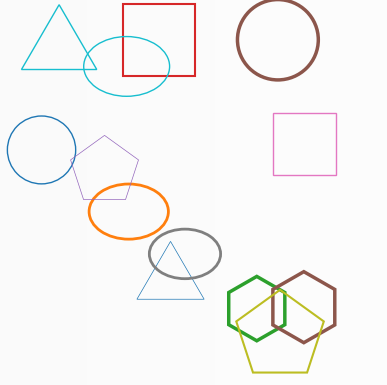[{"shape": "circle", "thickness": 1, "radius": 0.44, "center": [0.107, 0.611]}, {"shape": "triangle", "thickness": 0.5, "radius": 0.5, "center": [0.44, 0.273]}, {"shape": "oval", "thickness": 2, "radius": 0.51, "center": [0.332, 0.45]}, {"shape": "hexagon", "thickness": 2.5, "radius": 0.42, "center": [0.663, 0.198]}, {"shape": "square", "thickness": 1.5, "radius": 0.47, "center": [0.411, 0.896]}, {"shape": "pentagon", "thickness": 0.5, "radius": 0.46, "center": [0.27, 0.556]}, {"shape": "circle", "thickness": 2.5, "radius": 0.52, "center": [0.717, 0.897]}, {"shape": "hexagon", "thickness": 2.5, "radius": 0.46, "center": [0.784, 0.202]}, {"shape": "square", "thickness": 1, "radius": 0.4, "center": [0.786, 0.627]}, {"shape": "oval", "thickness": 2, "radius": 0.46, "center": [0.477, 0.34]}, {"shape": "pentagon", "thickness": 1.5, "radius": 0.59, "center": [0.723, 0.128]}, {"shape": "triangle", "thickness": 1, "radius": 0.56, "center": [0.153, 0.876]}, {"shape": "oval", "thickness": 1, "radius": 0.55, "center": [0.327, 0.827]}]